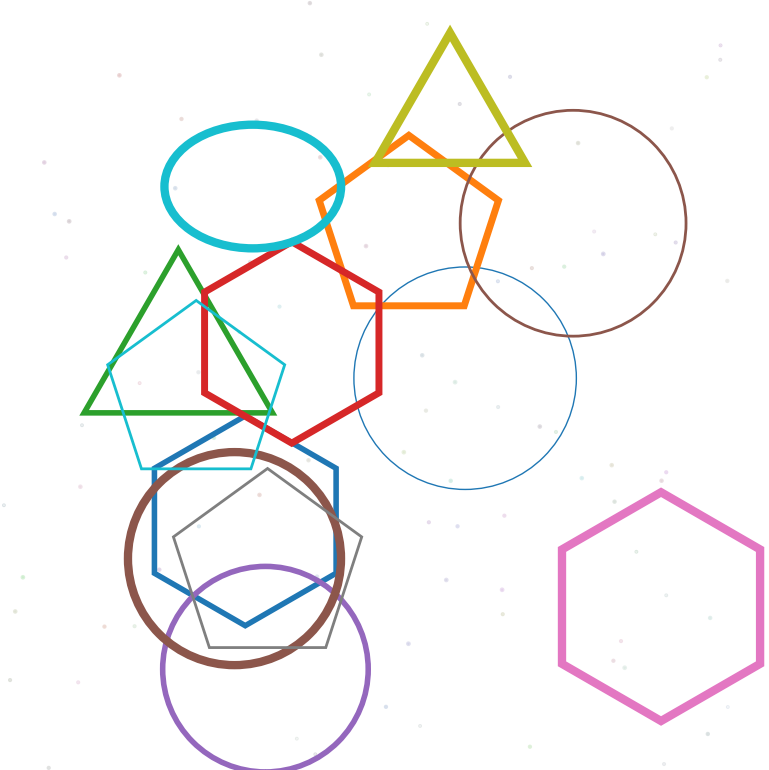[{"shape": "hexagon", "thickness": 2, "radius": 0.68, "center": [0.319, 0.324]}, {"shape": "circle", "thickness": 0.5, "radius": 0.72, "center": [0.604, 0.509]}, {"shape": "pentagon", "thickness": 2.5, "radius": 0.61, "center": [0.531, 0.702]}, {"shape": "triangle", "thickness": 2, "radius": 0.71, "center": [0.232, 0.534]}, {"shape": "hexagon", "thickness": 2.5, "radius": 0.65, "center": [0.379, 0.555]}, {"shape": "circle", "thickness": 2, "radius": 0.67, "center": [0.345, 0.131]}, {"shape": "circle", "thickness": 1, "radius": 0.73, "center": [0.744, 0.71]}, {"shape": "circle", "thickness": 3, "radius": 0.69, "center": [0.305, 0.275]}, {"shape": "hexagon", "thickness": 3, "radius": 0.74, "center": [0.859, 0.212]}, {"shape": "pentagon", "thickness": 1, "radius": 0.64, "center": [0.347, 0.263]}, {"shape": "triangle", "thickness": 3, "radius": 0.56, "center": [0.584, 0.845]}, {"shape": "oval", "thickness": 3, "radius": 0.57, "center": [0.328, 0.758]}, {"shape": "pentagon", "thickness": 1, "radius": 0.6, "center": [0.255, 0.489]}]